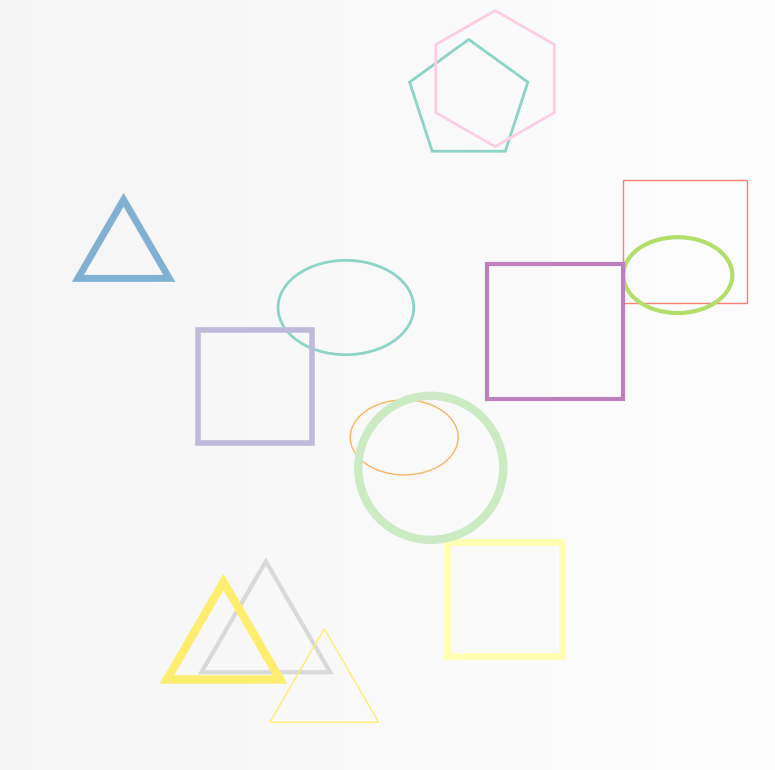[{"shape": "pentagon", "thickness": 1, "radius": 0.4, "center": [0.605, 0.869]}, {"shape": "oval", "thickness": 1, "radius": 0.44, "center": [0.446, 0.601]}, {"shape": "square", "thickness": 2.5, "radius": 0.37, "center": [0.651, 0.222]}, {"shape": "square", "thickness": 2, "radius": 0.37, "center": [0.329, 0.498]}, {"shape": "square", "thickness": 0.5, "radius": 0.4, "center": [0.884, 0.687]}, {"shape": "triangle", "thickness": 2.5, "radius": 0.34, "center": [0.159, 0.673]}, {"shape": "oval", "thickness": 0.5, "radius": 0.35, "center": [0.522, 0.432]}, {"shape": "oval", "thickness": 1.5, "radius": 0.35, "center": [0.875, 0.643]}, {"shape": "hexagon", "thickness": 1, "radius": 0.44, "center": [0.639, 0.898]}, {"shape": "triangle", "thickness": 1.5, "radius": 0.48, "center": [0.343, 0.175]}, {"shape": "square", "thickness": 1.5, "radius": 0.44, "center": [0.716, 0.569]}, {"shape": "circle", "thickness": 3, "radius": 0.47, "center": [0.556, 0.392]}, {"shape": "triangle", "thickness": 0.5, "radius": 0.4, "center": [0.418, 0.103]}, {"shape": "triangle", "thickness": 3, "radius": 0.42, "center": [0.288, 0.16]}]